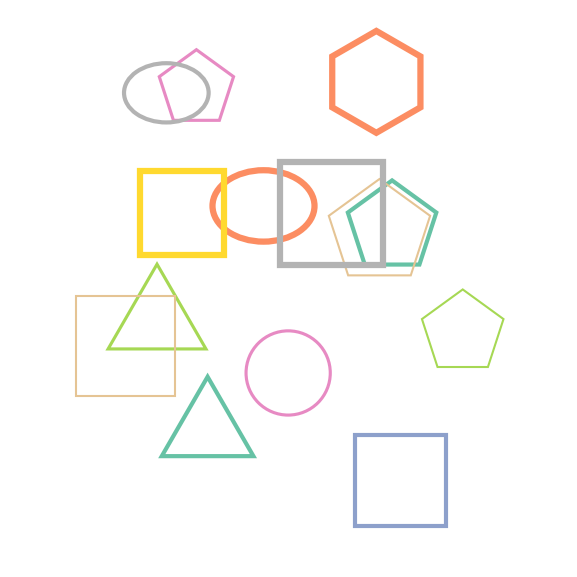[{"shape": "triangle", "thickness": 2, "radius": 0.46, "center": [0.359, 0.255]}, {"shape": "pentagon", "thickness": 2, "radius": 0.4, "center": [0.679, 0.606]}, {"shape": "oval", "thickness": 3, "radius": 0.44, "center": [0.456, 0.643]}, {"shape": "hexagon", "thickness": 3, "radius": 0.44, "center": [0.652, 0.857]}, {"shape": "square", "thickness": 2, "radius": 0.4, "center": [0.694, 0.167]}, {"shape": "pentagon", "thickness": 1.5, "radius": 0.34, "center": [0.34, 0.845]}, {"shape": "circle", "thickness": 1.5, "radius": 0.36, "center": [0.499, 0.353]}, {"shape": "triangle", "thickness": 1.5, "radius": 0.49, "center": [0.272, 0.444]}, {"shape": "pentagon", "thickness": 1, "radius": 0.37, "center": [0.801, 0.424]}, {"shape": "square", "thickness": 3, "radius": 0.36, "center": [0.315, 0.631]}, {"shape": "square", "thickness": 1, "radius": 0.43, "center": [0.217, 0.4]}, {"shape": "pentagon", "thickness": 1, "radius": 0.46, "center": [0.657, 0.597]}, {"shape": "square", "thickness": 3, "radius": 0.45, "center": [0.574, 0.629]}, {"shape": "oval", "thickness": 2, "radius": 0.37, "center": [0.288, 0.838]}]